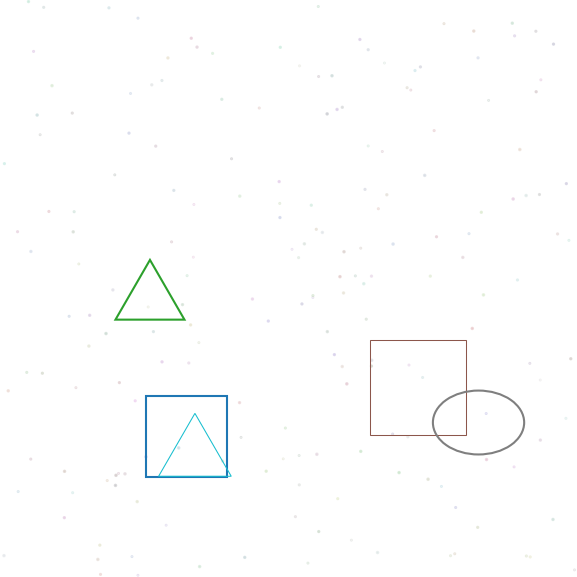[{"shape": "square", "thickness": 1, "radius": 0.35, "center": [0.323, 0.243]}, {"shape": "triangle", "thickness": 1, "radius": 0.34, "center": [0.26, 0.48]}, {"shape": "square", "thickness": 0.5, "radius": 0.41, "center": [0.724, 0.329]}, {"shape": "oval", "thickness": 1, "radius": 0.4, "center": [0.829, 0.268]}, {"shape": "triangle", "thickness": 0.5, "radius": 0.36, "center": [0.338, 0.211]}]